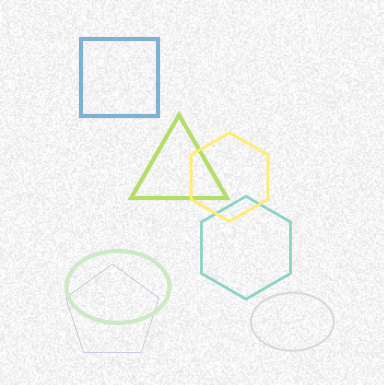[{"shape": "hexagon", "thickness": 2, "radius": 0.67, "center": [0.639, 0.357]}, {"shape": "pentagon", "thickness": 0.5, "radius": 0.64, "center": [0.292, 0.187]}, {"shape": "square", "thickness": 3, "radius": 0.5, "center": [0.311, 0.798]}, {"shape": "triangle", "thickness": 3, "radius": 0.72, "center": [0.465, 0.558]}, {"shape": "oval", "thickness": 1.5, "radius": 0.54, "center": [0.759, 0.164]}, {"shape": "oval", "thickness": 3, "radius": 0.67, "center": [0.306, 0.255]}, {"shape": "hexagon", "thickness": 2, "radius": 0.58, "center": [0.596, 0.54]}]